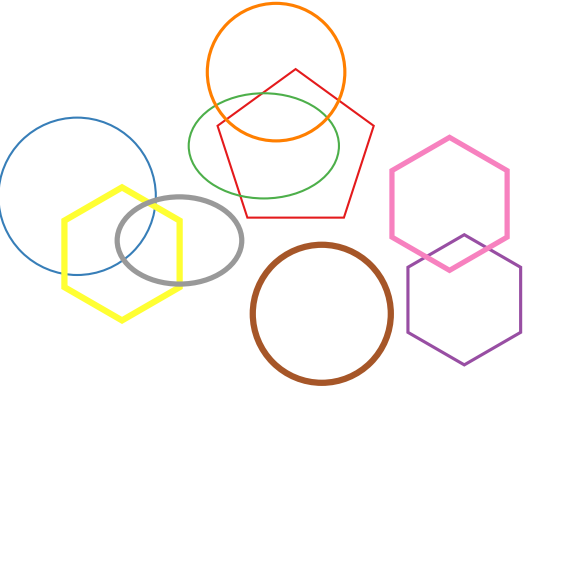[{"shape": "pentagon", "thickness": 1, "radius": 0.71, "center": [0.512, 0.737]}, {"shape": "circle", "thickness": 1, "radius": 0.68, "center": [0.134, 0.659]}, {"shape": "oval", "thickness": 1, "radius": 0.65, "center": [0.457, 0.747]}, {"shape": "hexagon", "thickness": 1.5, "radius": 0.56, "center": [0.804, 0.48]}, {"shape": "circle", "thickness": 1.5, "radius": 0.6, "center": [0.478, 0.874]}, {"shape": "hexagon", "thickness": 3, "radius": 0.58, "center": [0.211, 0.559]}, {"shape": "circle", "thickness": 3, "radius": 0.6, "center": [0.557, 0.456]}, {"shape": "hexagon", "thickness": 2.5, "radius": 0.58, "center": [0.778, 0.646]}, {"shape": "oval", "thickness": 2.5, "radius": 0.54, "center": [0.311, 0.583]}]